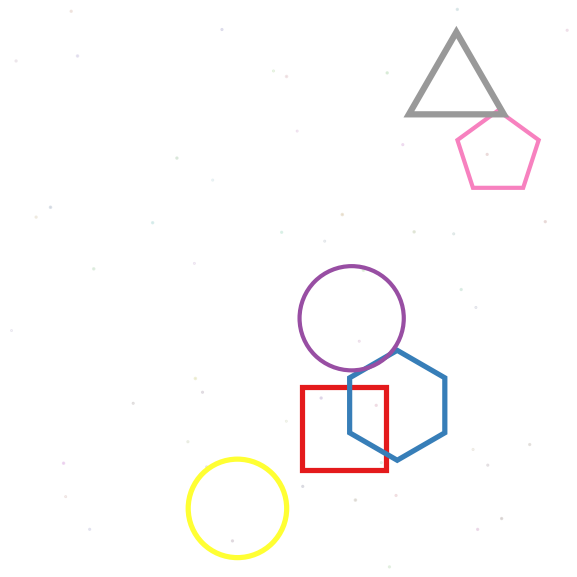[{"shape": "square", "thickness": 2.5, "radius": 0.36, "center": [0.595, 0.258]}, {"shape": "hexagon", "thickness": 2.5, "radius": 0.48, "center": [0.688, 0.297]}, {"shape": "circle", "thickness": 2, "radius": 0.45, "center": [0.609, 0.448]}, {"shape": "circle", "thickness": 2.5, "radius": 0.43, "center": [0.411, 0.119]}, {"shape": "pentagon", "thickness": 2, "radius": 0.37, "center": [0.862, 0.734]}, {"shape": "triangle", "thickness": 3, "radius": 0.47, "center": [0.79, 0.849]}]